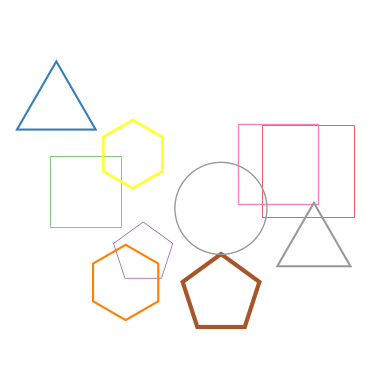[{"shape": "square", "thickness": 0.5, "radius": 0.6, "center": [0.801, 0.555]}, {"shape": "triangle", "thickness": 1.5, "radius": 0.59, "center": [0.146, 0.722]}, {"shape": "square", "thickness": 0.5, "radius": 0.46, "center": [0.222, 0.502]}, {"shape": "pentagon", "thickness": 0.5, "radius": 0.4, "center": [0.372, 0.343]}, {"shape": "hexagon", "thickness": 1.5, "radius": 0.49, "center": [0.326, 0.266]}, {"shape": "hexagon", "thickness": 2, "radius": 0.44, "center": [0.345, 0.599]}, {"shape": "pentagon", "thickness": 3, "radius": 0.52, "center": [0.574, 0.235]}, {"shape": "square", "thickness": 1, "radius": 0.52, "center": [0.722, 0.573]}, {"shape": "triangle", "thickness": 1.5, "radius": 0.55, "center": [0.815, 0.363]}, {"shape": "circle", "thickness": 1, "radius": 0.6, "center": [0.574, 0.459]}]